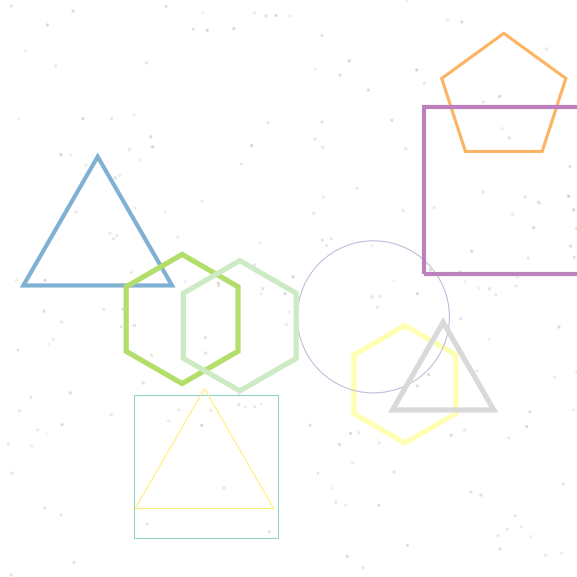[{"shape": "square", "thickness": 0.5, "radius": 0.62, "center": [0.357, 0.191]}, {"shape": "hexagon", "thickness": 2.5, "radius": 0.51, "center": [0.701, 0.334]}, {"shape": "circle", "thickness": 0.5, "radius": 0.66, "center": [0.647, 0.45]}, {"shape": "triangle", "thickness": 2, "radius": 0.74, "center": [0.169, 0.579]}, {"shape": "pentagon", "thickness": 1.5, "radius": 0.57, "center": [0.872, 0.828]}, {"shape": "hexagon", "thickness": 2.5, "radius": 0.56, "center": [0.315, 0.447]}, {"shape": "triangle", "thickness": 2.5, "radius": 0.51, "center": [0.767, 0.34]}, {"shape": "square", "thickness": 2, "radius": 0.72, "center": [0.879, 0.669]}, {"shape": "hexagon", "thickness": 2.5, "radius": 0.56, "center": [0.415, 0.435]}, {"shape": "triangle", "thickness": 0.5, "radius": 0.69, "center": [0.354, 0.188]}]